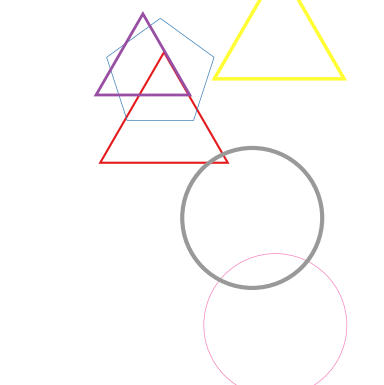[{"shape": "triangle", "thickness": 1.5, "radius": 0.96, "center": [0.426, 0.673]}, {"shape": "pentagon", "thickness": 0.5, "radius": 0.73, "center": [0.417, 0.806]}, {"shape": "triangle", "thickness": 2, "radius": 0.7, "center": [0.371, 0.824]}, {"shape": "triangle", "thickness": 2.5, "radius": 0.97, "center": [0.725, 0.893]}, {"shape": "circle", "thickness": 0.5, "radius": 0.93, "center": [0.715, 0.156]}, {"shape": "circle", "thickness": 3, "radius": 0.91, "center": [0.655, 0.434]}]